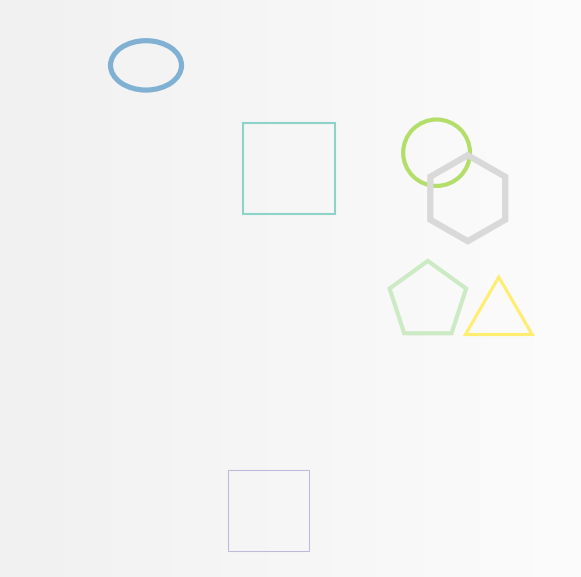[{"shape": "square", "thickness": 1, "radius": 0.39, "center": [0.497, 0.708]}, {"shape": "square", "thickness": 0.5, "radius": 0.35, "center": [0.461, 0.115]}, {"shape": "oval", "thickness": 2.5, "radius": 0.31, "center": [0.251, 0.886]}, {"shape": "circle", "thickness": 2, "radius": 0.29, "center": [0.751, 0.735]}, {"shape": "hexagon", "thickness": 3, "radius": 0.37, "center": [0.805, 0.656]}, {"shape": "pentagon", "thickness": 2, "radius": 0.35, "center": [0.736, 0.478]}, {"shape": "triangle", "thickness": 1.5, "radius": 0.33, "center": [0.858, 0.453]}]